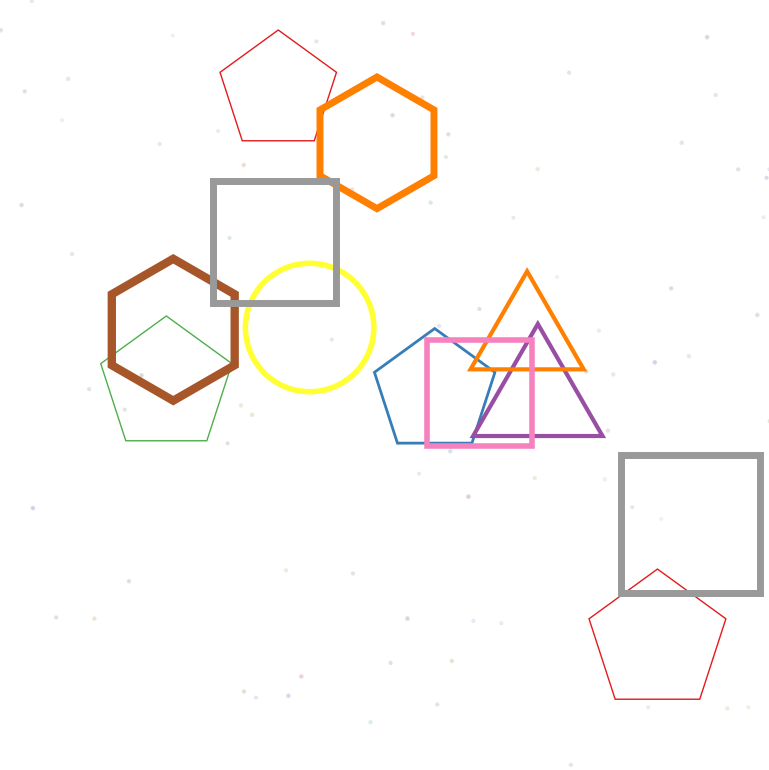[{"shape": "pentagon", "thickness": 0.5, "radius": 0.47, "center": [0.854, 0.168]}, {"shape": "pentagon", "thickness": 0.5, "radius": 0.4, "center": [0.361, 0.882]}, {"shape": "pentagon", "thickness": 1, "radius": 0.41, "center": [0.565, 0.491]}, {"shape": "pentagon", "thickness": 0.5, "radius": 0.45, "center": [0.216, 0.5]}, {"shape": "triangle", "thickness": 1.5, "radius": 0.49, "center": [0.698, 0.482]}, {"shape": "hexagon", "thickness": 2.5, "radius": 0.43, "center": [0.49, 0.815]}, {"shape": "triangle", "thickness": 1.5, "radius": 0.42, "center": [0.685, 0.563]}, {"shape": "circle", "thickness": 2, "radius": 0.42, "center": [0.402, 0.575]}, {"shape": "hexagon", "thickness": 3, "radius": 0.46, "center": [0.225, 0.572]}, {"shape": "square", "thickness": 2, "radius": 0.34, "center": [0.622, 0.489]}, {"shape": "square", "thickness": 2.5, "radius": 0.45, "center": [0.897, 0.319]}, {"shape": "square", "thickness": 2.5, "radius": 0.4, "center": [0.357, 0.685]}]